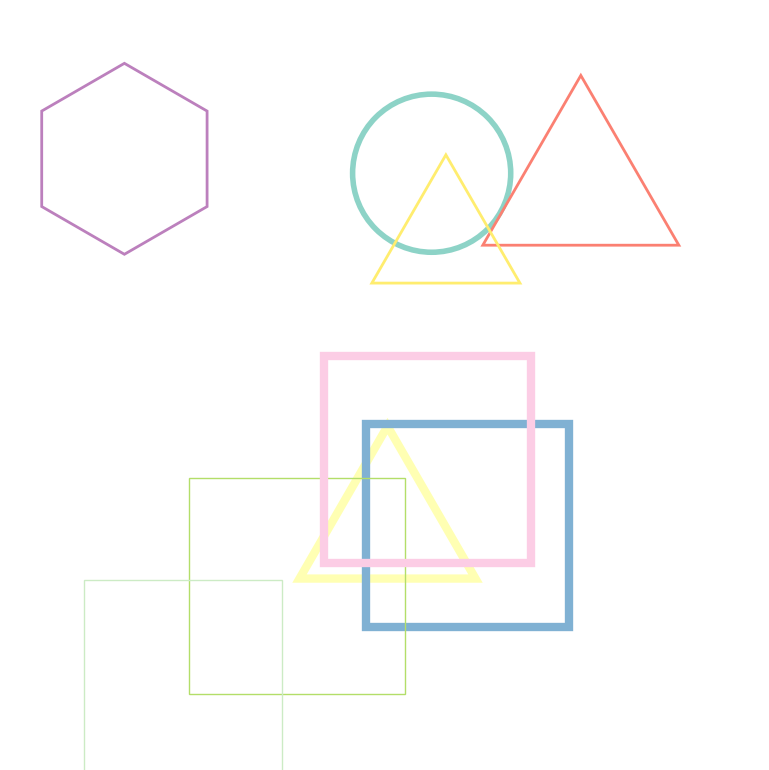[{"shape": "circle", "thickness": 2, "radius": 0.51, "center": [0.561, 0.775]}, {"shape": "triangle", "thickness": 3, "radius": 0.66, "center": [0.503, 0.315]}, {"shape": "triangle", "thickness": 1, "radius": 0.73, "center": [0.754, 0.755]}, {"shape": "square", "thickness": 3, "radius": 0.66, "center": [0.607, 0.317]}, {"shape": "square", "thickness": 0.5, "radius": 0.7, "center": [0.386, 0.239]}, {"shape": "square", "thickness": 3, "radius": 0.67, "center": [0.555, 0.403]}, {"shape": "hexagon", "thickness": 1, "radius": 0.62, "center": [0.162, 0.794]}, {"shape": "square", "thickness": 0.5, "radius": 0.64, "center": [0.237, 0.119]}, {"shape": "triangle", "thickness": 1, "radius": 0.56, "center": [0.579, 0.688]}]